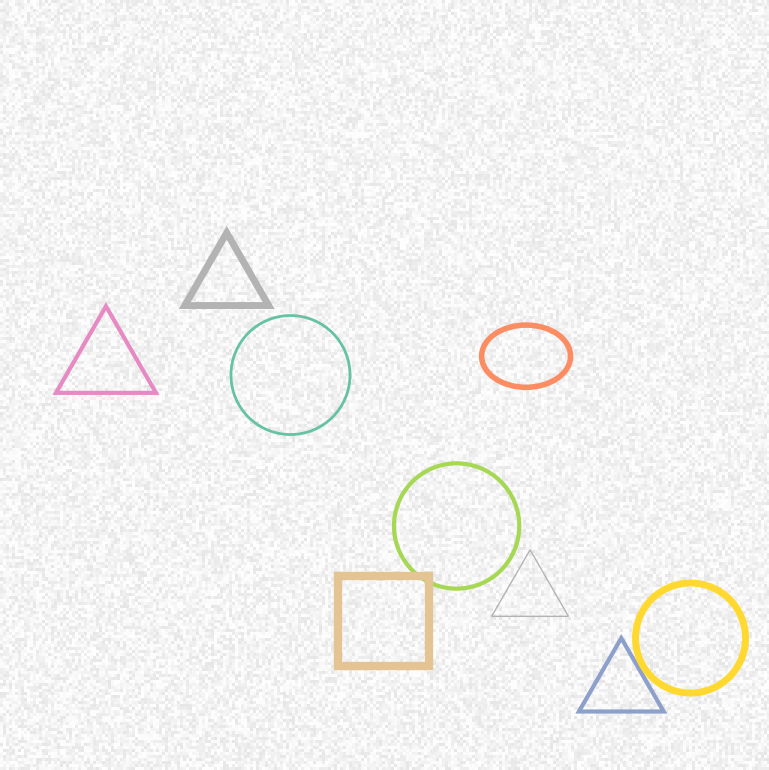[{"shape": "circle", "thickness": 1, "radius": 0.39, "center": [0.377, 0.513]}, {"shape": "oval", "thickness": 2, "radius": 0.29, "center": [0.683, 0.537]}, {"shape": "triangle", "thickness": 1.5, "radius": 0.32, "center": [0.807, 0.108]}, {"shape": "triangle", "thickness": 1.5, "radius": 0.37, "center": [0.138, 0.527]}, {"shape": "circle", "thickness": 1.5, "radius": 0.41, "center": [0.593, 0.317]}, {"shape": "circle", "thickness": 2.5, "radius": 0.36, "center": [0.897, 0.171]}, {"shape": "square", "thickness": 3, "radius": 0.29, "center": [0.498, 0.194]}, {"shape": "triangle", "thickness": 2.5, "radius": 0.31, "center": [0.294, 0.635]}, {"shape": "triangle", "thickness": 0.5, "radius": 0.29, "center": [0.688, 0.228]}]